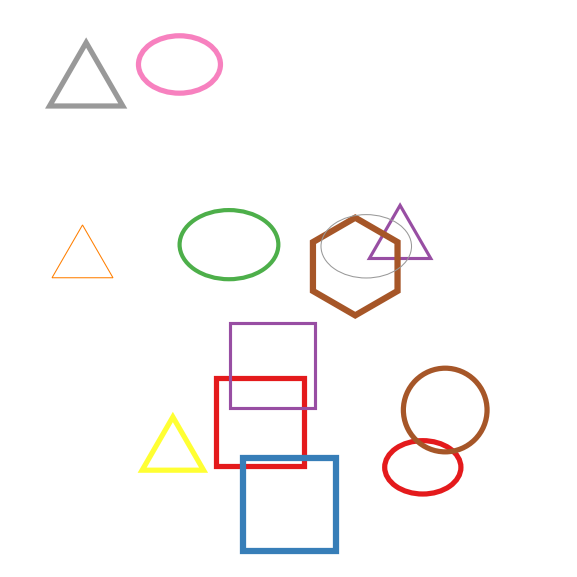[{"shape": "square", "thickness": 2.5, "radius": 0.38, "center": [0.451, 0.268]}, {"shape": "oval", "thickness": 2.5, "radius": 0.33, "center": [0.732, 0.19]}, {"shape": "square", "thickness": 3, "radius": 0.4, "center": [0.501, 0.125]}, {"shape": "oval", "thickness": 2, "radius": 0.43, "center": [0.396, 0.575]}, {"shape": "triangle", "thickness": 1.5, "radius": 0.31, "center": [0.693, 0.582]}, {"shape": "square", "thickness": 1.5, "radius": 0.37, "center": [0.472, 0.366]}, {"shape": "triangle", "thickness": 0.5, "radius": 0.3, "center": [0.143, 0.549]}, {"shape": "triangle", "thickness": 2.5, "radius": 0.31, "center": [0.299, 0.216]}, {"shape": "circle", "thickness": 2.5, "radius": 0.36, "center": [0.771, 0.289]}, {"shape": "hexagon", "thickness": 3, "radius": 0.42, "center": [0.615, 0.538]}, {"shape": "oval", "thickness": 2.5, "radius": 0.35, "center": [0.311, 0.887]}, {"shape": "triangle", "thickness": 2.5, "radius": 0.37, "center": [0.149, 0.852]}, {"shape": "oval", "thickness": 0.5, "radius": 0.39, "center": [0.634, 0.573]}]